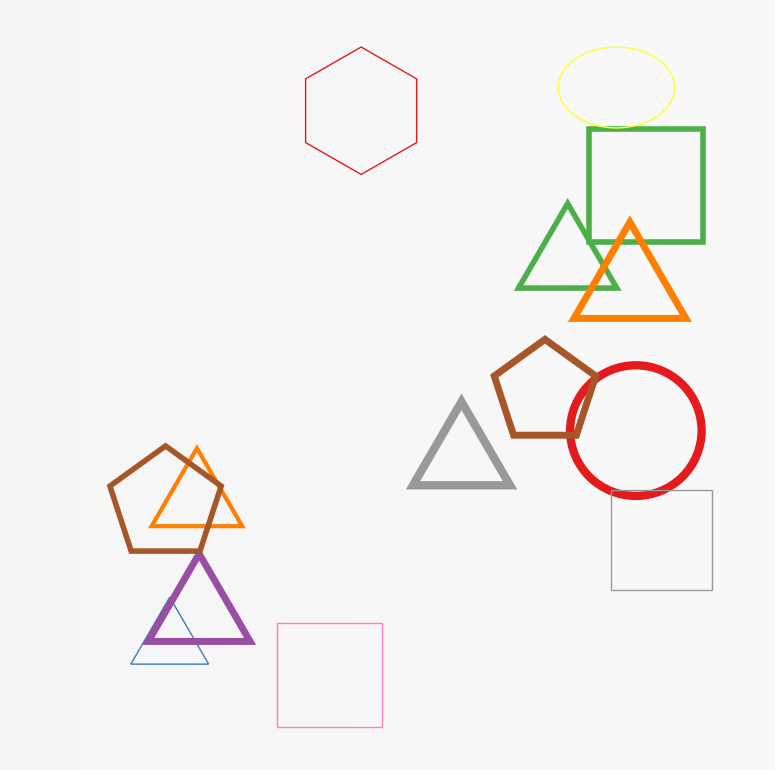[{"shape": "circle", "thickness": 3, "radius": 0.42, "center": [0.82, 0.441]}, {"shape": "hexagon", "thickness": 0.5, "radius": 0.41, "center": [0.466, 0.856]}, {"shape": "triangle", "thickness": 0.5, "radius": 0.29, "center": [0.219, 0.166]}, {"shape": "square", "thickness": 2, "radius": 0.37, "center": [0.833, 0.76]}, {"shape": "triangle", "thickness": 2, "radius": 0.37, "center": [0.732, 0.663]}, {"shape": "triangle", "thickness": 2.5, "radius": 0.38, "center": [0.257, 0.205]}, {"shape": "triangle", "thickness": 2.5, "radius": 0.42, "center": [0.813, 0.628]}, {"shape": "triangle", "thickness": 1.5, "radius": 0.34, "center": [0.254, 0.35]}, {"shape": "oval", "thickness": 0.5, "radius": 0.37, "center": [0.795, 0.886]}, {"shape": "pentagon", "thickness": 2.5, "radius": 0.34, "center": [0.703, 0.49]}, {"shape": "pentagon", "thickness": 2, "radius": 0.38, "center": [0.214, 0.345]}, {"shape": "square", "thickness": 0.5, "radius": 0.34, "center": [0.425, 0.124]}, {"shape": "square", "thickness": 0.5, "radius": 0.33, "center": [0.853, 0.299]}, {"shape": "triangle", "thickness": 3, "radius": 0.36, "center": [0.595, 0.406]}]